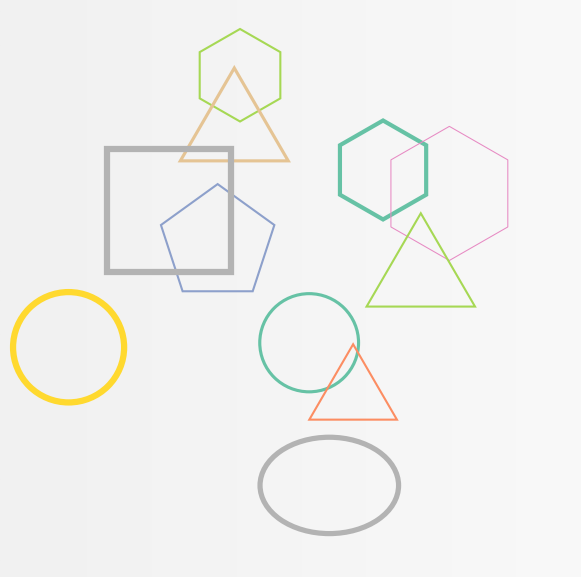[{"shape": "circle", "thickness": 1.5, "radius": 0.42, "center": [0.532, 0.406]}, {"shape": "hexagon", "thickness": 2, "radius": 0.43, "center": [0.659, 0.705]}, {"shape": "triangle", "thickness": 1, "radius": 0.44, "center": [0.608, 0.316]}, {"shape": "pentagon", "thickness": 1, "radius": 0.51, "center": [0.374, 0.578]}, {"shape": "hexagon", "thickness": 0.5, "radius": 0.58, "center": [0.773, 0.664]}, {"shape": "hexagon", "thickness": 1, "radius": 0.4, "center": [0.413, 0.869]}, {"shape": "triangle", "thickness": 1, "radius": 0.54, "center": [0.724, 0.522]}, {"shape": "circle", "thickness": 3, "radius": 0.48, "center": [0.118, 0.398]}, {"shape": "triangle", "thickness": 1.5, "radius": 0.54, "center": [0.403, 0.774]}, {"shape": "square", "thickness": 3, "radius": 0.53, "center": [0.291, 0.635]}, {"shape": "oval", "thickness": 2.5, "radius": 0.6, "center": [0.567, 0.159]}]